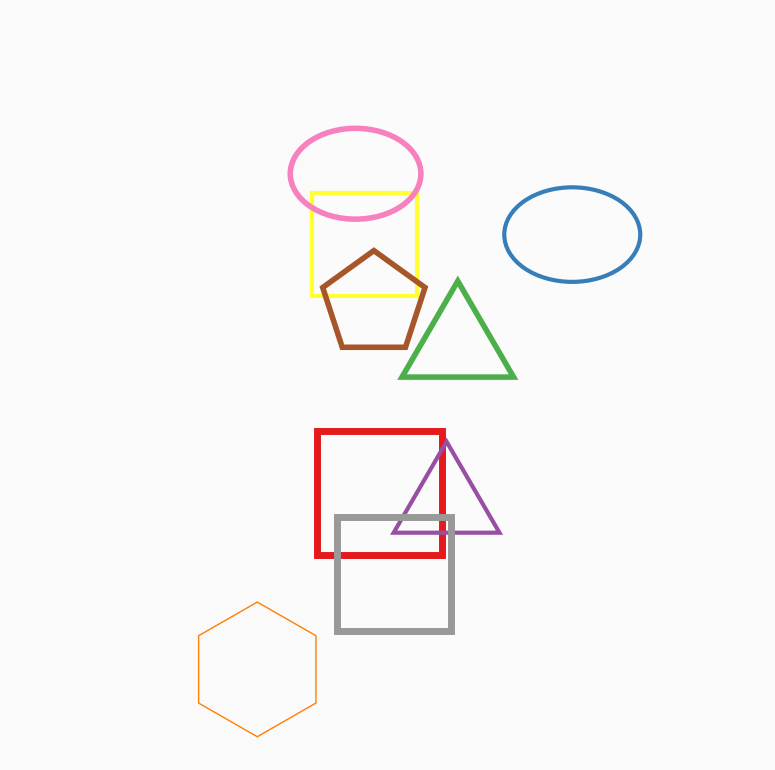[{"shape": "square", "thickness": 2.5, "radius": 0.4, "center": [0.49, 0.36]}, {"shape": "oval", "thickness": 1.5, "radius": 0.44, "center": [0.738, 0.695]}, {"shape": "triangle", "thickness": 2, "radius": 0.42, "center": [0.591, 0.552]}, {"shape": "triangle", "thickness": 1.5, "radius": 0.39, "center": [0.576, 0.348]}, {"shape": "hexagon", "thickness": 0.5, "radius": 0.44, "center": [0.332, 0.131]}, {"shape": "square", "thickness": 1.5, "radius": 0.34, "center": [0.47, 0.682]}, {"shape": "pentagon", "thickness": 2, "radius": 0.35, "center": [0.482, 0.605]}, {"shape": "oval", "thickness": 2, "radius": 0.42, "center": [0.459, 0.774]}, {"shape": "square", "thickness": 2.5, "radius": 0.37, "center": [0.509, 0.255]}]